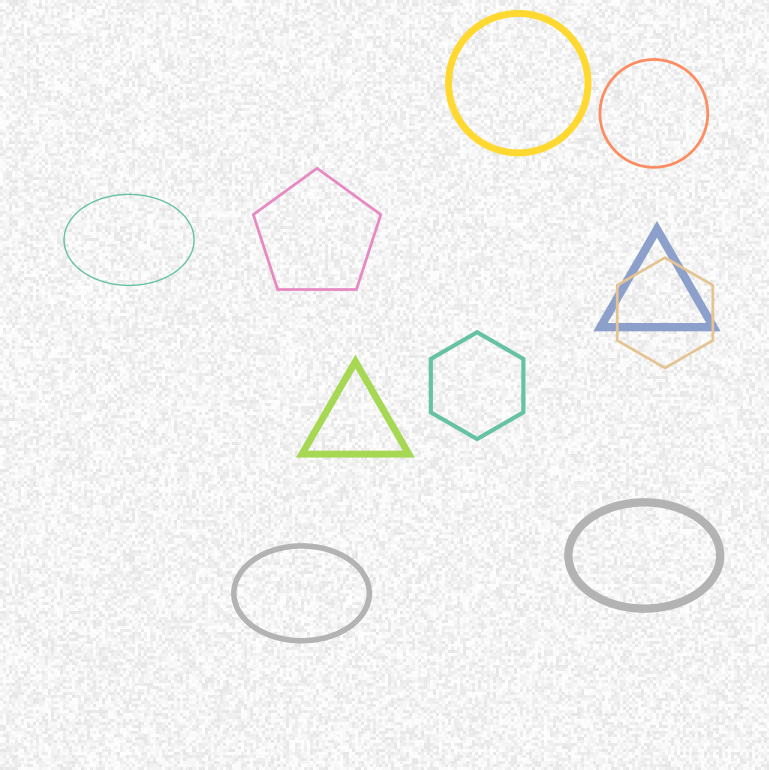[{"shape": "oval", "thickness": 0.5, "radius": 0.42, "center": [0.168, 0.688]}, {"shape": "hexagon", "thickness": 1.5, "radius": 0.35, "center": [0.62, 0.499]}, {"shape": "circle", "thickness": 1, "radius": 0.35, "center": [0.849, 0.853]}, {"shape": "triangle", "thickness": 3, "radius": 0.42, "center": [0.853, 0.617]}, {"shape": "pentagon", "thickness": 1, "radius": 0.44, "center": [0.412, 0.694]}, {"shape": "triangle", "thickness": 2.5, "radius": 0.4, "center": [0.462, 0.45]}, {"shape": "circle", "thickness": 2.5, "radius": 0.45, "center": [0.673, 0.892]}, {"shape": "hexagon", "thickness": 1, "radius": 0.36, "center": [0.864, 0.594]}, {"shape": "oval", "thickness": 3, "radius": 0.49, "center": [0.837, 0.279]}, {"shape": "oval", "thickness": 2, "radius": 0.44, "center": [0.392, 0.229]}]